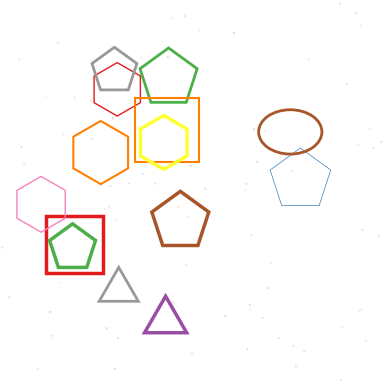[{"shape": "hexagon", "thickness": 1, "radius": 0.35, "center": [0.304, 0.768]}, {"shape": "square", "thickness": 2.5, "radius": 0.37, "center": [0.193, 0.366]}, {"shape": "pentagon", "thickness": 0.5, "radius": 0.41, "center": [0.78, 0.533]}, {"shape": "pentagon", "thickness": 2.5, "radius": 0.31, "center": [0.189, 0.356]}, {"shape": "pentagon", "thickness": 2, "radius": 0.39, "center": [0.438, 0.797]}, {"shape": "triangle", "thickness": 2.5, "radius": 0.32, "center": [0.43, 0.167]}, {"shape": "hexagon", "thickness": 1.5, "radius": 0.41, "center": [0.262, 0.604]}, {"shape": "square", "thickness": 1.5, "radius": 0.42, "center": [0.434, 0.663]}, {"shape": "hexagon", "thickness": 2.5, "radius": 0.35, "center": [0.425, 0.63]}, {"shape": "oval", "thickness": 2, "radius": 0.41, "center": [0.754, 0.657]}, {"shape": "pentagon", "thickness": 2.5, "radius": 0.39, "center": [0.468, 0.425]}, {"shape": "hexagon", "thickness": 1, "radius": 0.36, "center": [0.107, 0.469]}, {"shape": "triangle", "thickness": 2, "radius": 0.29, "center": [0.308, 0.247]}, {"shape": "pentagon", "thickness": 2, "radius": 0.31, "center": [0.297, 0.816]}]